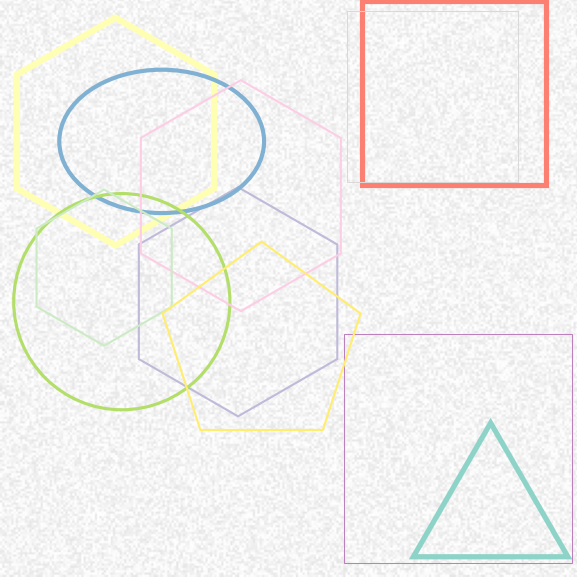[{"shape": "triangle", "thickness": 2.5, "radius": 0.77, "center": [0.85, 0.112]}, {"shape": "hexagon", "thickness": 3, "radius": 0.99, "center": [0.2, 0.771]}, {"shape": "hexagon", "thickness": 1, "radius": 0.99, "center": [0.412, 0.477]}, {"shape": "square", "thickness": 2.5, "radius": 0.79, "center": [0.786, 0.839]}, {"shape": "oval", "thickness": 2, "radius": 0.89, "center": [0.28, 0.754]}, {"shape": "circle", "thickness": 1.5, "radius": 0.94, "center": [0.211, 0.477]}, {"shape": "hexagon", "thickness": 1, "radius": 1.0, "center": [0.417, 0.66]}, {"shape": "square", "thickness": 0.5, "radius": 0.74, "center": [0.749, 0.831]}, {"shape": "square", "thickness": 0.5, "radius": 0.99, "center": [0.793, 0.222]}, {"shape": "hexagon", "thickness": 1, "radius": 0.68, "center": [0.18, 0.536]}, {"shape": "pentagon", "thickness": 1, "radius": 0.9, "center": [0.453, 0.401]}]